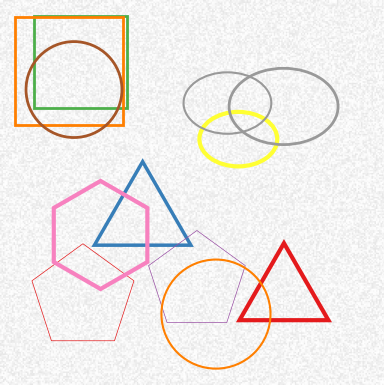[{"shape": "triangle", "thickness": 3, "radius": 0.67, "center": [0.738, 0.235]}, {"shape": "pentagon", "thickness": 0.5, "radius": 0.7, "center": [0.215, 0.228]}, {"shape": "triangle", "thickness": 2.5, "radius": 0.72, "center": [0.37, 0.435]}, {"shape": "square", "thickness": 2, "radius": 0.6, "center": [0.209, 0.839]}, {"shape": "pentagon", "thickness": 0.5, "radius": 0.66, "center": [0.511, 0.269]}, {"shape": "circle", "thickness": 1.5, "radius": 0.71, "center": [0.561, 0.184]}, {"shape": "square", "thickness": 2, "radius": 0.7, "center": [0.179, 0.815]}, {"shape": "oval", "thickness": 3, "radius": 0.51, "center": [0.619, 0.639]}, {"shape": "circle", "thickness": 2, "radius": 0.62, "center": [0.192, 0.767]}, {"shape": "hexagon", "thickness": 3, "radius": 0.7, "center": [0.261, 0.39]}, {"shape": "oval", "thickness": 1.5, "radius": 0.57, "center": [0.591, 0.732]}, {"shape": "oval", "thickness": 2, "radius": 0.71, "center": [0.737, 0.723]}]